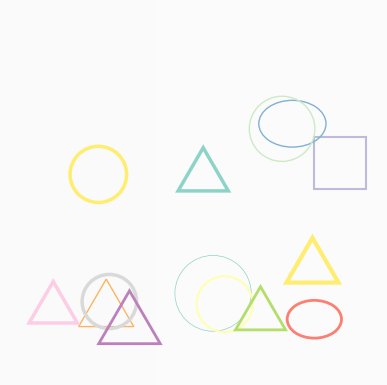[{"shape": "triangle", "thickness": 2.5, "radius": 0.37, "center": [0.524, 0.542]}, {"shape": "circle", "thickness": 0.5, "radius": 0.49, "center": [0.55, 0.238]}, {"shape": "circle", "thickness": 1.5, "radius": 0.36, "center": [0.58, 0.21]}, {"shape": "square", "thickness": 1.5, "radius": 0.34, "center": [0.878, 0.576]}, {"shape": "oval", "thickness": 2, "radius": 0.35, "center": [0.811, 0.171]}, {"shape": "oval", "thickness": 1, "radius": 0.43, "center": [0.755, 0.679]}, {"shape": "triangle", "thickness": 1, "radius": 0.41, "center": [0.274, 0.193]}, {"shape": "triangle", "thickness": 2, "radius": 0.37, "center": [0.672, 0.181]}, {"shape": "triangle", "thickness": 2.5, "radius": 0.36, "center": [0.137, 0.197]}, {"shape": "circle", "thickness": 2.5, "radius": 0.35, "center": [0.282, 0.217]}, {"shape": "triangle", "thickness": 2, "radius": 0.46, "center": [0.334, 0.153]}, {"shape": "circle", "thickness": 1, "radius": 0.42, "center": [0.728, 0.665]}, {"shape": "triangle", "thickness": 3, "radius": 0.39, "center": [0.806, 0.305]}, {"shape": "circle", "thickness": 2.5, "radius": 0.36, "center": [0.254, 0.547]}]